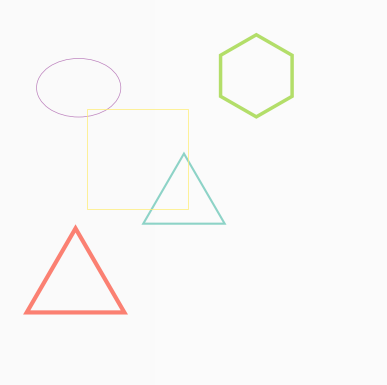[{"shape": "triangle", "thickness": 1.5, "radius": 0.61, "center": [0.475, 0.48]}, {"shape": "triangle", "thickness": 3, "radius": 0.73, "center": [0.195, 0.261]}, {"shape": "hexagon", "thickness": 2.5, "radius": 0.53, "center": [0.662, 0.803]}, {"shape": "oval", "thickness": 0.5, "radius": 0.54, "center": [0.203, 0.772]}, {"shape": "square", "thickness": 0.5, "radius": 0.66, "center": [0.355, 0.587]}]